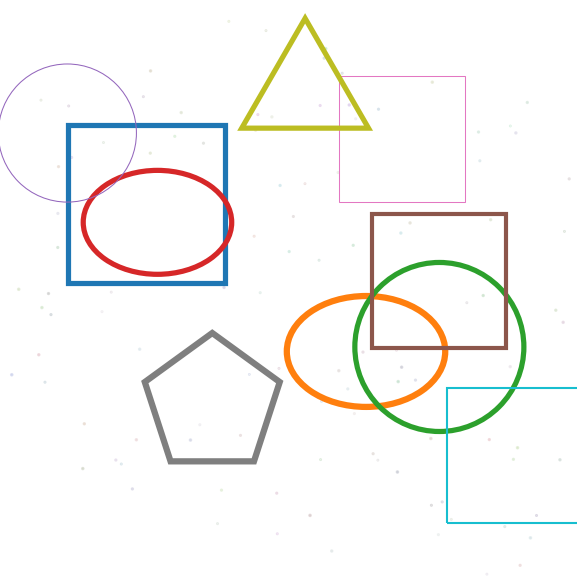[{"shape": "square", "thickness": 2.5, "radius": 0.68, "center": [0.254, 0.646]}, {"shape": "oval", "thickness": 3, "radius": 0.69, "center": [0.634, 0.391]}, {"shape": "circle", "thickness": 2.5, "radius": 0.73, "center": [0.761, 0.398]}, {"shape": "oval", "thickness": 2.5, "radius": 0.64, "center": [0.273, 0.614]}, {"shape": "circle", "thickness": 0.5, "radius": 0.6, "center": [0.117, 0.769]}, {"shape": "square", "thickness": 2, "radius": 0.58, "center": [0.76, 0.512]}, {"shape": "square", "thickness": 0.5, "radius": 0.55, "center": [0.696, 0.759]}, {"shape": "pentagon", "thickness": 3, "radius": 0.61, "center": [0.368, 0.3]}, {"shape": "triangle", "thickness": 2.5, "radius": 0.63, "center": [0.528, 0.841]}, {"shape": "square", "thickness": 1, "radius": 0.58, "center": [0.891, 0.211]}]